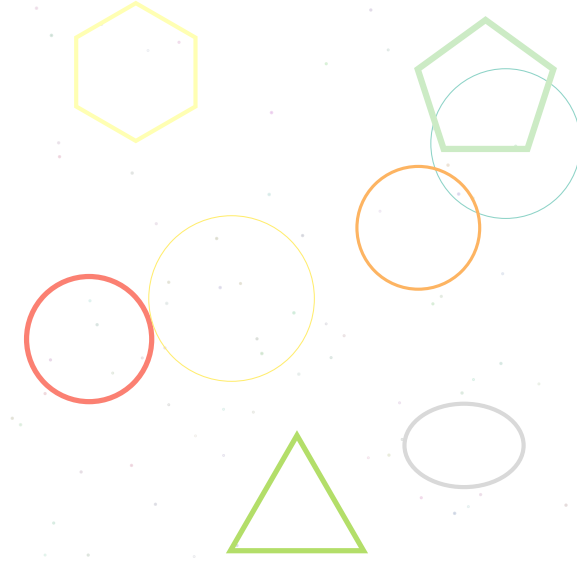[{"shape": "circle", "thickness": 0.5, "radius": 0.65, "center": [0.876, 0.75]}, {"shape": "hexagon", "thickness": 2, "radius": 0.6, "center": [0.235, 0.874]}, {"shape": "circle", "thickness": 2.5, "radius": 0.54, "center": [0.154, 0.412]}, {"shape": "circle", "thickness": 1.5, "radius": 0.53, "center": [0.724, 0.605]}, {"shape": "triangle", "thickness": 2.5, "radius": 0.67, "center": [0.514, 0.112]}, {"shape": "oval", "thickness": 2, "radius": 0.52, "center": [0.804, 0.228]}, {"shape": "pentagon", "thickness": 3, "radius": 0.62, "center": [0.841, 0.841]}, {"shape": "circle", "thickness": 0.5, "radius": 0.72, "center": [0.401, 0.482]}]